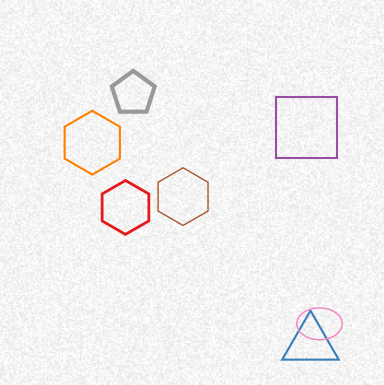[{"shape": "hexagon", "thickness": 2, "radius": 0.35, "center": [0.326, 0.461]}, {"shape": "triangle", "thickness": 1.5, "radius": 0.42, "center": [0.806, 0.108]}, {"shape": "square", "thickness": 1.5, "radius": 0.39, "center": [0.795, 0.669]}, {"shape": "hexagon", "thickness": 1.5, "radius": 0.41, "center": [0.24, 0.629]}, {"shape": "hexagon", "thickness": 1, "radius": 0.37, "center": [0.476, 0.489]}, {"shape": "oval", "thickness": 1, "radius": 0.29, "center": [0.83, 0.159]}, {"shape": "pentagon", "thickness": 3, "radius": 0.29, "center": [0.346, 0.757]}]